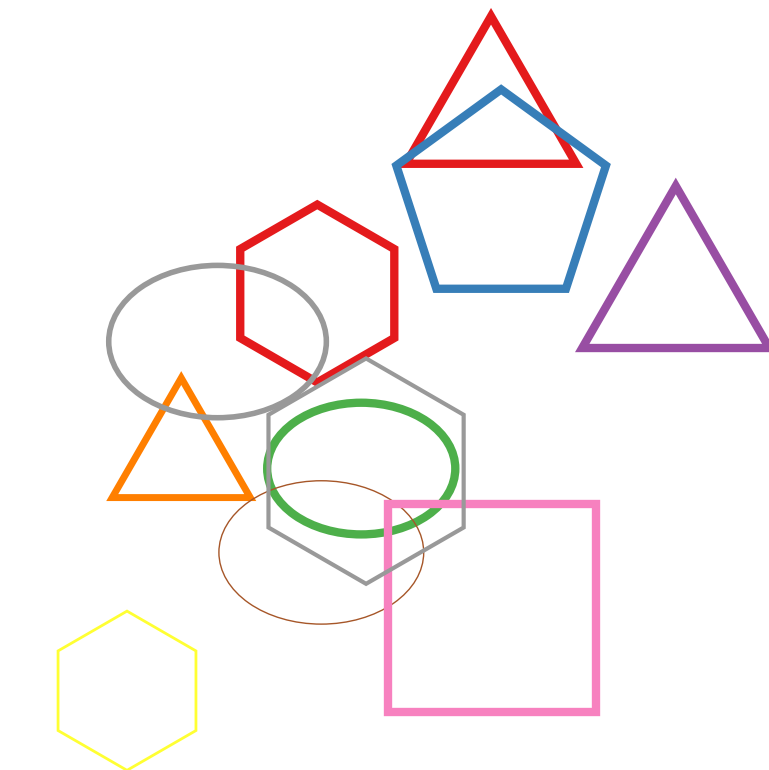[{"shape": "hexagon", "thickness": 3, "radius": 0.58, "center": [0.412, 0.619]}, {"shape": "triangle", "thickness": 3, "radius": 0.64, "center": [0.638, 0.851]}, {"shape": "pentagon", "thickness": 3, "radius": 0.72, "center": [0.651, 0.741]}, {"shape": "oval", "thickness": 3, "radius": 0.61, "center": [0.469, 0.391]}, {"shape": "triangle", "thickness": 3, "radius": 0.7, "center": [0.878, 0.618]}, {"shape": "triangle", "thickness": 2.5, "radius": 0.52, "center": [0.235, 0.406]}, {"shape": "hexagon", "thickness": 1, "radius": 0.52, "center": [0.165, 0.103]}, {"shape": "oval", "thickness": 0.5, "radius": 0.66, "center": [0.417, 0.283]}, {"shape": "square", "thickness": 3, "radius": 0.67, "center": [0.639, 0.211]}, {"shape": "hexagon", "thickness": 1.5, "radius": 0.73, "center": [0.475, 0.388]}, {"shape": "oval", "thickness": 2, "radius": 0.71, "center": [0.283, 0.556]}]